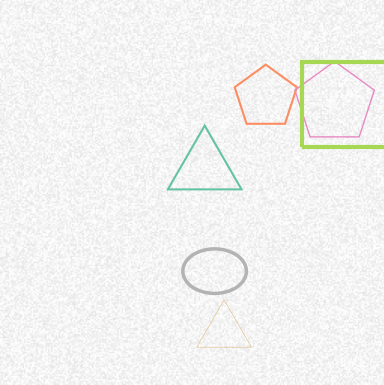[{"shape": "triangle", "thickness": 1.5, "radius": 0.55, "center": [0.532, 0.563]}, {"shape": "pentagon", "thickness": 1.5, "radius": 0.42, "center": [0.69, 0.747]}, {"shape": "pentagon", "thickness": 1, "radius": 0.54, "center": [0.869, 0.732]}, {"shape": "square", "thickness": 3, "radius": 0.55, "center": [0.894, 0.728]}, {"shape": "triangle", "thickness": 0.5, "radius": 0.41, "center": [0.582, 0.139]}, {"shape": "oval", "thickness": 2.5, "radius": 0.41, "center": [0.557, 0.296]}]